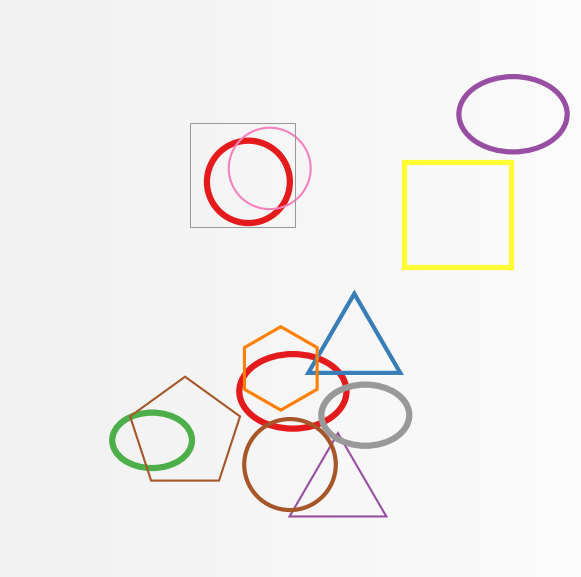[{"shape": "oval", "thickness": 3, "radius": 0.46, "center": [0.504, 0.321]}, {"shape": "circle", "thickness": 3, "radius": 0.36, "center": [0.427, 0.684]}, {"shape": "triangle", "thickness": 2, "radius": 0.46, "center": [0.61, 0.399]}, {"shape": "oval", "thickness": 3, "radius": 0.34, "center": [0.262, 0.237]}, {"shape": "oval", "thickness": 2.5, "radius": 0.47, "center": [0.883, 0.801]}, {"shape": "triangle", "thickness": 1, "radius": 0.48, "center": [0.581, 0.153]}, {"shape": "hexagon", "thickness": 1.5, "radius": 0.36, "center": [0.483, 0.361]}, {"shape": "square", "thickness": 2.5, "radius": 0.46, "center": [0.787, 0.628]}, {"shape": "circle", "thickness": 2, "radius": 0.39, "center": [0.499, 0.195]}, {"shape": "pentagon", "thickness": 1, "radius": 0.5, "center": [0.318, 0.247]}, {"shape": "circle", "thickness": 1, "radius": 0.35, "center": [0.464, 0.707]}, {"shape": "square", "thickness": 0.5, "radius": 0.45, "center": [0.417, 0.696]}, {"shape": "oval", "thickness": 3, "radius": 0.38, "center": [0.629, 0.28]}]